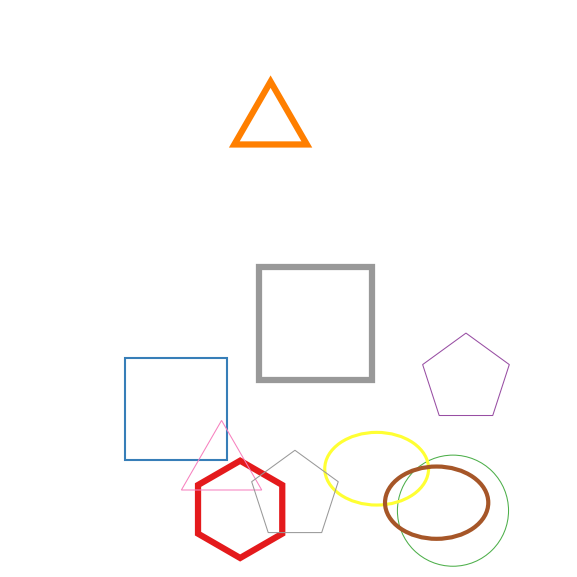[{"shape": "hexagon", "thickness": 3, "radius": 0.42, "center": [0.416, 0.117]}, {"shape": "square", "thickness": 1, "radius": 0.44, "center": [0.305, 0.291]}, {"shape": "circle", "thickness": 0.5, "radius": 0.48, "center": [0.784, 0.115]}, {"shape": "pentagon", "thickness": 0.5, "radius": 0.39, "center": [0.807, 0.343]}, {"shape": "triangle", "thickness": 3, "radius": 0.36, "center": [0.469, 0.785]}, {"shape": "oval", "thickness": 1.5, "radius": 0.45, "center": [0.652, 0.188]}, {"shape": "oval", "thickness": 2, "radius": 0.45, "center": [0.756, 0.129]}, {"shape": "triangle", "thickness": 0.5, "radius": 0.4, "center": [0.384, 0.191]}, {"shape": "pentagon", "thickness": 0.5, "radius": 0.39, "center": [0.511, 0.141]}, {"shape": "square", "thickness": 3, "radius": 0.49, "center": [0.547, 0.44]}]